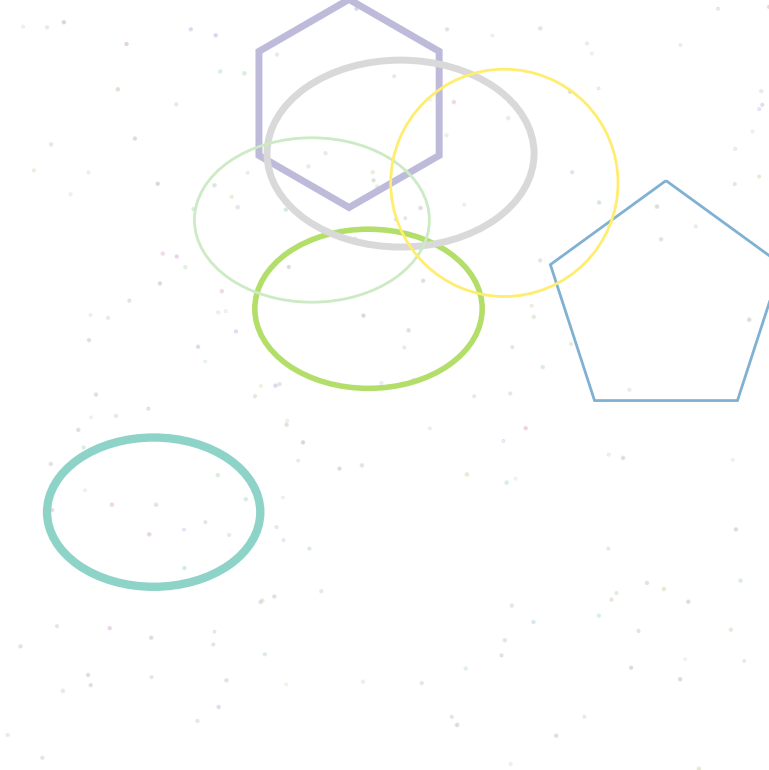[{"shape": "oval", "thickness": 3, "radius": 0.69, "center": [0.2, 0.335]}, {"shape": "hexagon", "thickness": 2.5, "radius": 0.68, "center": [0.453, 0.866]}, {"shape": "pentagon", "thickness": 1, "radius": 0.79, "center": [0.865, 0.608]}, {"shape": "oval", "thickness": 2, "radius": 0.74, "center": [0.479, 0.599]}, {"shape": "oval", "thickness": 2.5, "radius": 0.87, "center": [0.52, 0.801]}, {"shape": "oval", "thickness": 1, "radius": 0.76, "center": [0.405, 0.714]}, {"shape": "circle", "thickness": 1, "radius": 0.74, "center": [0.655, 0.763]}]